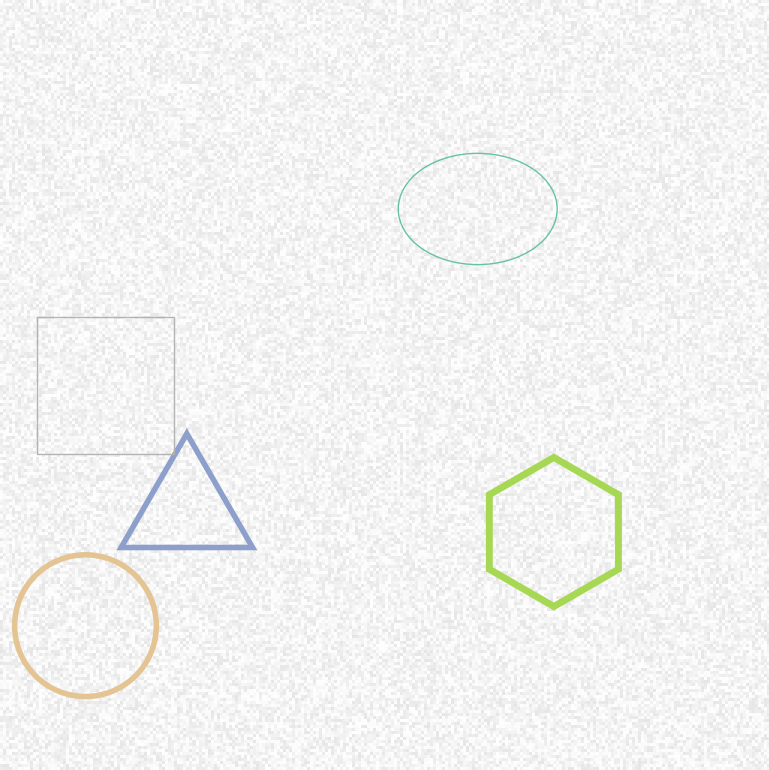[{"shape": "oval", "thickness": 0.5, "radius": 0.52, "center": [0.62, 0.729]}, {"shape": "triangle", "thickness": 2, "radius": 0.49, "center": [0.243, 0.338]}, {"shape": "hexagon", "thickness": 2.5, "radius": 0.48, "center": [0.719, 0.309]}, {"shape": "circle", "thickness": 2, "radius": 0.46, "center": [0.111, 0.187]}, {"shape": "square", "thickness": 0.5, "radius": 0.45, "center": [0.137, 0.499]}]